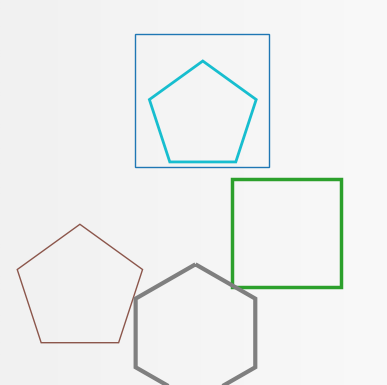[{"shape": "square", "thickness": 1, "radius": 0.86, "center": [0.521, 0.739]}, {"shape": "square", "thickness": 2.5, "radius": 0.7, "center": [0.74, 0.394]}, {"shape": "pentagon", "thickness": 1, "radius": 0.85, "center": [0.206, 0.247]}, {"shape": "hexagon", "thickness": 3, "radius": 0.89, "center": [0.504, 0.135]}, {"shape": "pentagon", "thickness": 2, "radius": 0.72, "center": [0.523, 0.697]}]